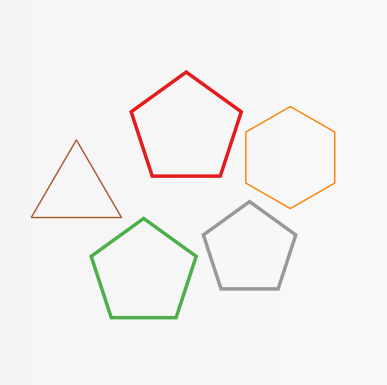[{"shape": "pentagon", "thickness": 2.5, "radius": 0.75, "center": [0.481, 0.663]}, {"shape": "pentagon", "thickness": 2.5, "radius": 0.71, "center": [0.371, 0.29]}, {"shape": "hexagon", "thickness": 1, "radius": 0.66, "center": [0.749, 0.591]}, {"shape": "triangle", "thickness": 1, "radius": 0.67, "center": [0.197, 0.502]}, {"shape": "pentagon", "thickness": 2.5, "radius": 0.63, "center": [0.644, 0.351]}]